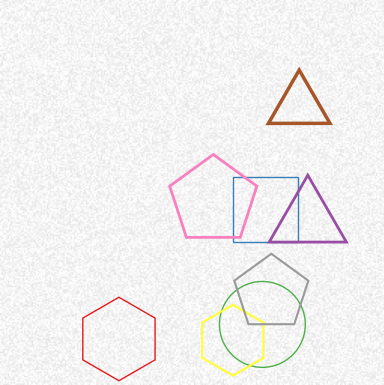[{"shape": "hexagon", "thickness": 1, "radius": 0.54, "center": [0.309, 0.12]}, {"shape": "square", "thickness": 1, "radius": 0.42, "center": [0.689, 0.455]}, {"shape": "circle", "thickness": 1, "radius": 0.56, "center": [0.682, 0.157]}, {"shape": "triangle", "thickness": 2, "radius": 0.58, "center": [0.799, 0.429]}, {"shape": "hexagon", "thickness": 1.5, "radius": 0.46, "center": [0.605, 0.116]}, {"shape": "triangle", "thickness": 2.5, "radius": 0.46, "center": [0.777, 0.726]}, {"shape": "pentagon", "thickness": 2, "radius": 0.6, "center": [0.554, 0.48]}, {"shape": "pentagon", "thickness": 1.5, "radius": 0.51, "center": [0.705, 0.24]}]